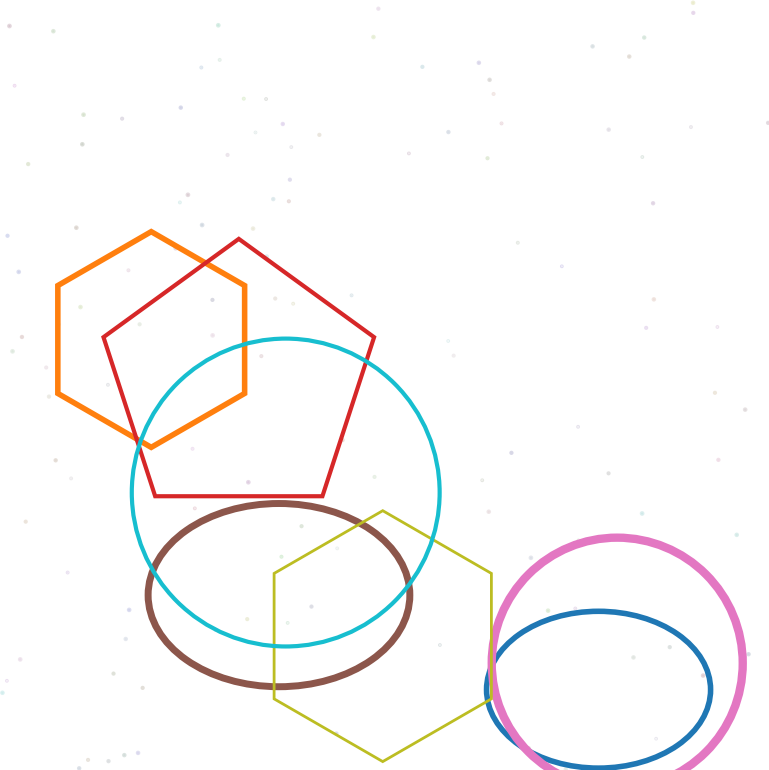[{"shape": "oval", "thickness": 2, "radius": 0.73, "center": [0.777, 0.104]}, {"shape": "hexagon", "thickness": 2, "radius": 0.7, "center": [0.196, 0.559]}, {"shape": "pentagon", "thickness": 1.5, "radius": 0.92, "center": [0.31, 0.505]}, {"shape": "oval", "thickness": 2.5, "radius": 0.85, "center": [0.362, 0.227]}, {"shape": "circle", "thickness": 3, "radius": 0.81, "center": [0.802, 0.139]}, {"shape": "hexagon", "thickness": 1, "radius": 0.81, "center": [0.497, 0.174]}, {"shape": "circle", "thickness": 1.5, "radius": 1.0, "center": [0.371, 0.36]}]